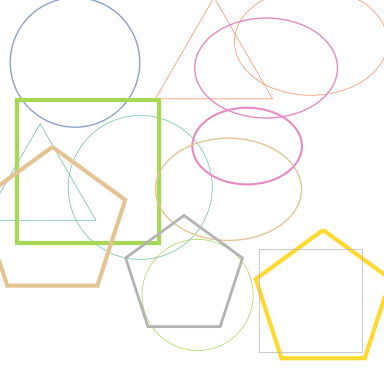[{"shape": "triangle", "thickness": 0.5, "radius": 0.84, "center": [0.104, 0.511]}, {"shape": "circle", "thickness": 0.5, "radius": 0.94, "center": [0.364, 0.513]}, {"shape": "triangle", "thickness": 0.5, "radius": 0.88, "center": [0.556, 0.831]}, {"shape": "oval", "thickness": 0.5, "radius": 0.99, "center": [0.807, 0.892]}, {"shape": "circle", "thickness": 1, "radius": 0.84, "center": [0.195, 0.838]}, {"shape": "oval", "thickness": 1, "radius": 0.93, "center": [0.691, 0.823]}, {"shape": "oval", "thickness": 1.5, "radius": 0.71, "center": [0.642, 0.621]}, {"shape": "circle", "thickness": 0.5, "radius": 0.72, "center": [0.513, 0.234]}, {"shape": "square", "thickness": 3, "radius": 0.93, "center": [0.229, 0.555]}, {"shape": "pentagon", "thickness": 3, "radius": 0.92, "center": [0.839, 0.218]}, {"shape": "oval", "thickness": 1, "radius": 0.95, "center": [0.594, 0.508]}, {"shape": "pentagon", "thickness": 3, "radius": 1.0, "center": [0.136, 0.419]}, {"shape": "pentagon", "thickness": 2, "radius": 0.8, "center": [0.478, 0.281]}, {"shape": "square", "thickness": 0.5, "radius": 0.67, "center": [0.807, 0.22]}]